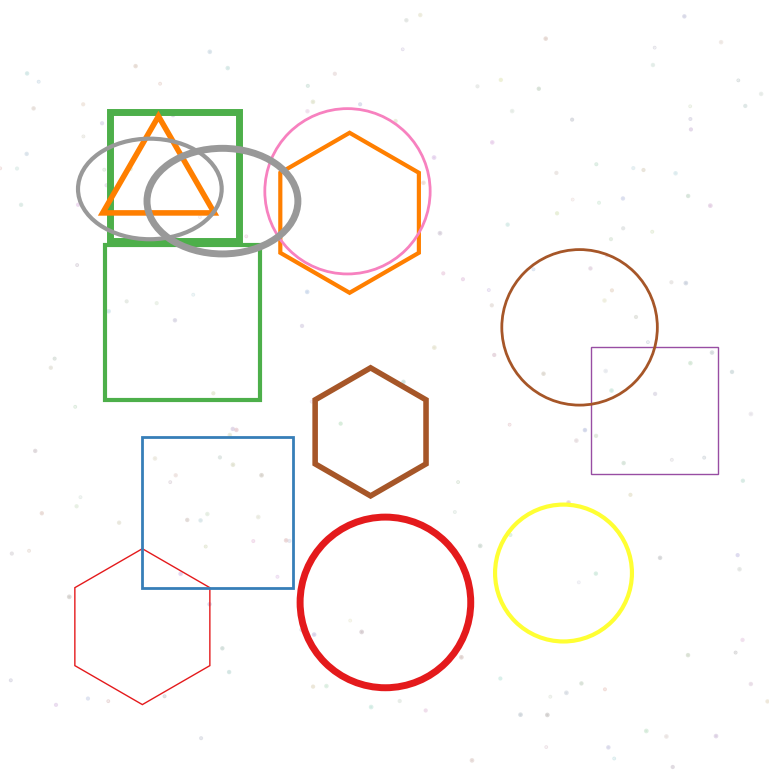[{"shape": "hexagon", "thickness": 0.5, "radius": 0.51, "center": [0.185, 0.186]}, {"shape": "circle", "thickness": 2.5, "radius": 0.55, "center": [0.501, 0.218]}, {"shape": "square", "thickness": 1, "radius": 0.49, "center": [0.283, 0.334]}, {"shape": "square", "thickness": 2.5, "radius": 0.42, "center": [0.226, 0.771]}, {"shape": "square", "thickness": 1.5, "radius": 0.5, "center": [0.237, 0.581]}, {"shape": "square", "thickness": 0.5, "radius": 0.41, "center": [0.85, 0.467]}, {"shape": "hexagon", "thickness": 1.5, "radius": 0.52, "center": [0.454, 0.724]}, {"shape": "triangle", "thickness": 2, "radius": 0.42, "center": [0.206, 0.765]}, {"shape": "circle", "thickness": 1.5, "radius": 0.44, "center": [0.732, 0.256]}, {"shape": "circle", "thickness": 1, "radius": 0.5, "center": [0.753, 0.575]}, {"shape": "hexagon", "thickness": 2, "radius": 0.42, "center": [0.481, 0.439]}, {"shape": "circle", "thickness": 1, "radius": 0.54, "center": [0.451, 0.752]}, {"shape": "oval", "thickness": 2.5, "radius": 0.49, "center": [0.289, 0.739]}, {"shape": "oval", "thickness": 1.5, "radius": 0.47, "center": [0.195, 0.755]}]